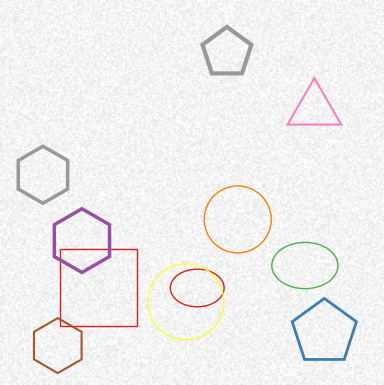[{"shape": "square", "thickness": 1, "radius": 0.5, "center": [0.255, 0.254]}, {"shape": "oval", "thickness": 1, "radius": 0.35, "center": [0.512, 0.252]}, {"shape": "pentagon", "thickness": 2, "radius": 0.44, "center": [0.842, 0.137]}, {"shape": "oval", "thickness": 1, "radius": 0.43, "center": [0.792, 0.31]}, {"shape": "hexagon", "thickness": 2.5, "radius": 0.41, "center": [0.213, 0.375]}, {"shape": "circle", "thickness": 1, "radius": 0.43, "center": [0.618, 0.43]}, {"shape": "circle", "thickness": 1, "radius": 0.49, "center": [0.483, 0.216]}, {"shape": "hexagon", "thickness": 1.5, "radius": 0.36, "center": [0.15, 0.102]}, {"shape": "triangle", "thickness": 1.5, "radius": 0.4, "center": [0.817, 0.717]}, {"shape": "pentagon", "thickness": 3, "radius": 0.33, "center": [0.589, 0.863]}, {"shape": "hexagon", "thickness": 2.5, "radius": 0.37, "center": [0.112, 0.546]}]